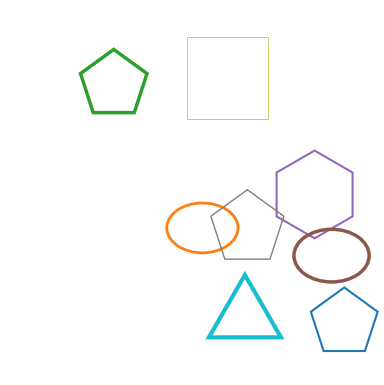[{"shape": "pentagon", "thickness": 1.5, "radius": 0.46, "center": [0.894, 0.162]}, {"shape": "oval", "thickness": 2, "radius": 0.46, "center": [0.526, 0.408]}, {"shape": "pentagon", "thickness": 2.5, "radius": 0.45, "center": [0.295, 0.781]}, {"shape": "hexagon", "thickness": 1.5, "radius": 0.57, "center": [0.817, 0.495]}, {"shape": "oval", "thickness": 2.5, "radius": 0.49, "center": [0.861, 0.336]}, {"shape": "pentagon", "thickness": 1, "radius": 0.5, "center": [0.643, 0.408]}, {"shape": "square", "thickness": 0.5, "radius": 0.53, "center": [0.591, 0.797]}, {"shape": "triangle", "thickness": 3, "radius": 0.54, "center": [0.636, 0.178]}]